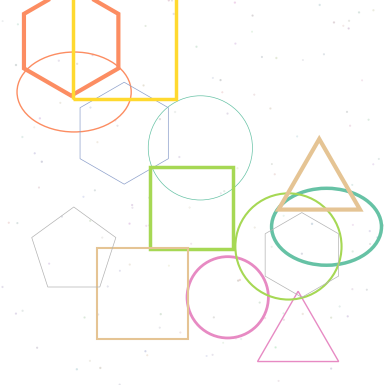[{"shape": "oval", "thickness": 2.5, "radius": 0.71, "center": [0.848, 0.411]}, {"shape": "circle", "thickness": 0.5, "radius": 0.68, "center": [0.52, 0.616]}, {"shape": "hexagon", "thickness": 3, "radius": 0.71, "center": [0.185, 0.893]}, {"shape": "oval", "thickness": 1, "radius": 0.74, "center": [0.193, 0.761]}, {"shape": "hexagon", "thickness": 0.5, "radius": 0.66, "center": [0.323, 0.654]}, {"shape": "circle", "thickness": 2, "radius": 0.53, "center": [0.591, 0.228]}, {"shape": "triangle", "thickness": 1, "radius": 0.61, "center": [0.774, 0.122]}, {"shape": "square", "thickness": 2.5, "radius": 0.54, "center": [0.498, 0.46]}, {"shape": "circle", "thickness": 1.5, "radius": 0.69, "center": [0.749, 0.36]}, {"shape": "square", "thickness": 2.5, "radius": 0.67, "center": [0.322, 0.876]}, {"shape": "triangle", "thickness": 3, "radius": 0.61, "center": [0.829, 0.517]}, {"shape": "square", "thickness": 1.5, "radius": 0.59, "center": [0.369, 0.238]}, {"shape": "pentagon", "thickness": 0.5, "radius": 0.57, "center": [0.192, 0.347]}, {"shape": "hexagon", "thickness": 0.5, "radius": 0.55, "center": [0.784, 0.338]}]